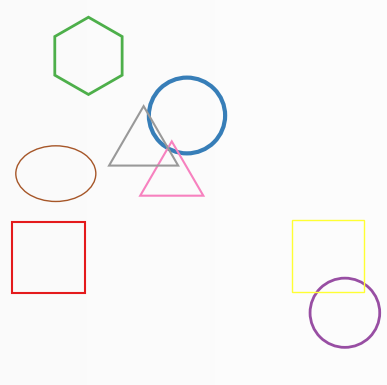[{"shape": "square", "thickness": 1.5, "radius": 0.47, "center": [0.125, 0.331]}, {"shape": "circle", "thickness": 3, "radius": 0.49, "center": [0.483, 0.7]}, {"shape": "hexagon", "thickness": 2, "radius": 0.5, "center": [0.228, 0.855]}, {"shape": "circle", "thickness": 2, "radius": 0.45, "center": [0.89, 0.188]}, {"shape": "square", "thickness": 1, "radius": 0.46, "center": [0.847, 0.335]}, {"shape": "oval", "thickness": 1, "radius": 0.52, "center": [0.144, 0.549]}, {"shape": "triangle", "thickness": 1.5, "radius": 0.47, "center": [0.443, 0.539]}, {"shape": "triangle", "thickness": 1.5, "radius": 0.51, "center": [0.371, 0.621]}]